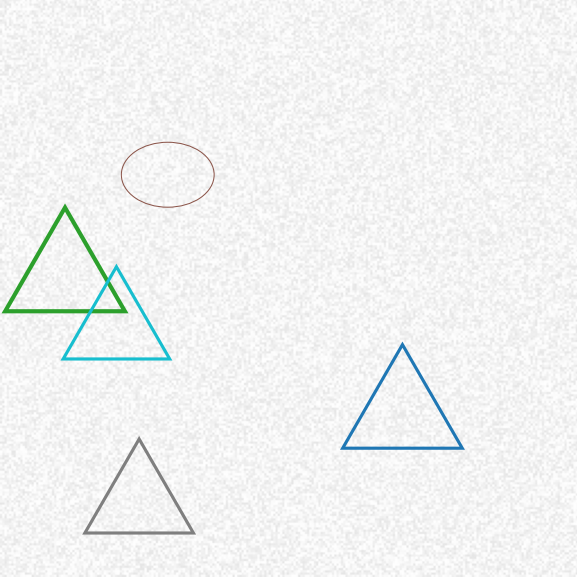[{"shape": "triangle", "thickness": 1.5, "radius": 0.6, "center": [0.697, 0.283]}, {"shape": "triangle", "thickness": 2, "radius": 0.6, "center": [0.113, 0.52]}, {"shape": "oval", "thickness": 0.5, "radius": 0.4, "center": [0.29, 0.697]}, {"shape": "triangle", "thickness": 1.5, "radius": 0.54, "center": [0.241, 0.13]}, {"shape": "triangle", "thickness": 1.5, "radius": 0.53, "center": [0.202, 0.431]}]